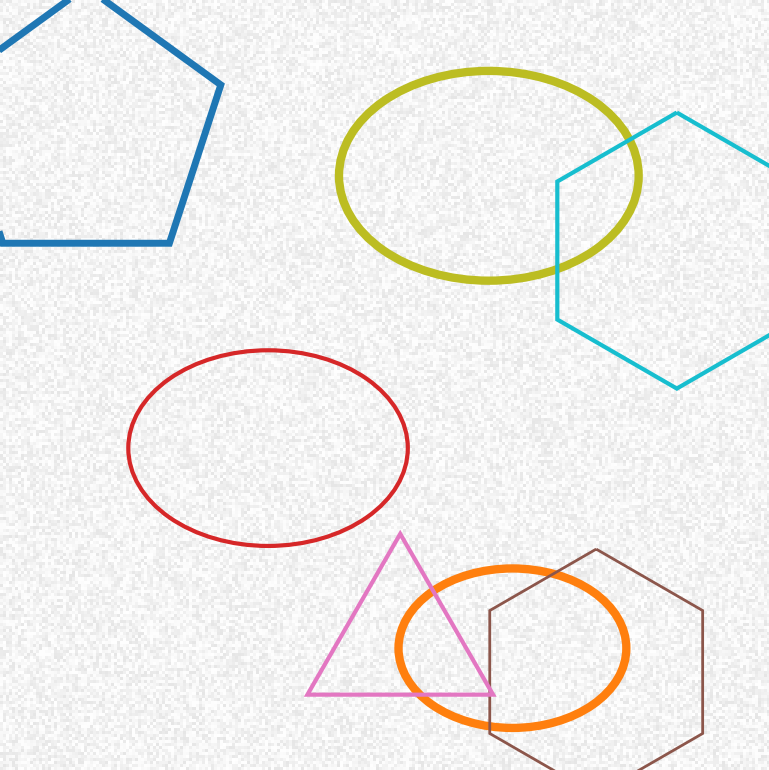[{"shape": "pentagon", "thickness": 2.5, "radius": 0.92, "center": [0.112, 0.833]}, {"shape": "oval", "thickness": 3, "radius": 0.74, "center": [0.665, 0.158]}, {"shape": "oval", "thickness": 1.5, "radius": 0.91, "center": [0.348, 0.418]}, {"shape": "hexagon", "thickness": 1, "radius": 0.8, "center": [0.774, 0.127]}, {"shape": "triangle", "thickness": 1.5, "radius": 0.7, "center": [0.52, 0.167]}, {"shape": "oval", "thickness": 3, "radius": 0.97, "center": [0.635, 0.772]}, {"shape": "hexagon", "thickness": 1.5, "radius": 0.9, "center": [0.879, 0.675]}]